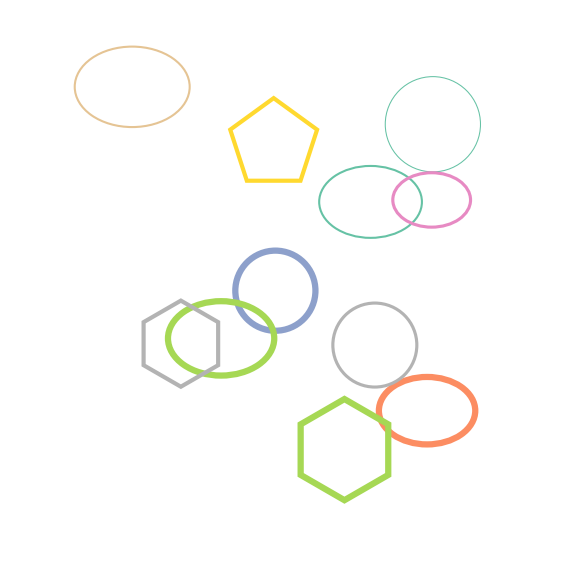[{"shape": "oval", "thickness": 1, "radius": 0.44, "center": [0.642, 0.65]}, {"shape": "circle", "thickness": 0.5, "radius": 0.41, "center": [0.75, 0.784]}, {"shape": "oval", "thickness": 3, "radius": 0.42, "center": [0.74, 0.288]}, {"shape": "circle", "thickness": 3, "radius": 0.35, "center": [0.477, 0.496]}, {"shape": "oval", "thickness": 1.5, "radius": 0.34, "center": [0.747, 0.653]}, {"shape": "hexagon", "thickness": 3, "radius": 0.44, "center": [0.596, 0.221]}, {"shape": "oval", "thickness": 3, "radius": 0.46, "center": [0.383, 0.413]}, {"shape": "pentagon", "thickness": 2, "radius": 0.4, "center": [0.474, 0.75]}, {"shape": "oval", "thickness": 1, "radius": 0.5, "center": [0.229, 0.849]}, {"shape": "hexagon", "thickness": 2, "radius": 0.37, "center": [0.313, 0.404]}, {"shape": "circle", "thickness": 1.5, "radius": 0.36, "center": [0.649, 0.402]}]